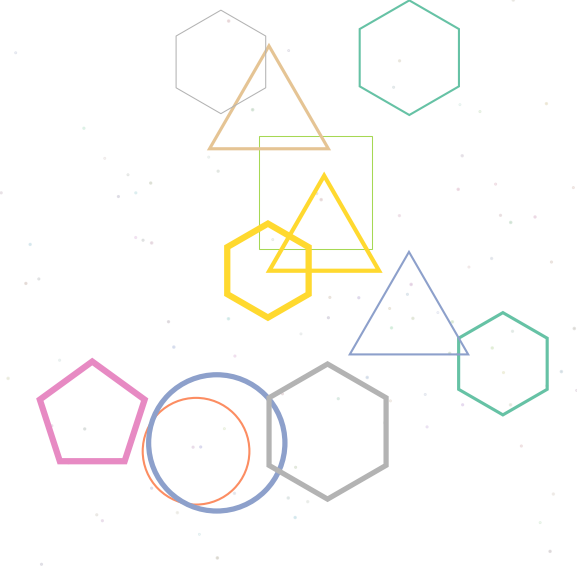[{"shape": "hexagon", "thickness": 1, "radius": 0.5, "center": [0.709, 0.899]}, {"shape": "hexagon", "thickness": 1.5, "radius": 0.44, "center": [0.871, 0.369]}, {"shape": "circle", "thickness": 1, "radius": 0.46, "center": [0.339, 0.218]}, {"shape": "circle", "thickness": 2.5, "radius": 0.59, "center": [0.375, 0.232]}, {"shape": "triangle", "thickness": 1, "radius": 0.59, "center": [0.708, 0.445]}, {"shape": "pentagon", "thickness": 3, "radius": 0.48, "center": [0.16, 0.278]}, {"shape": "square", "thickness": 0.5, "radius": 0.49, "center": [0.547, 0.666]}, {"shape": "hexagon", "thickness": 3, "radius": 0.41, "center": [0.464, 0.531]}, {"shape": "triangle", "thickness": 2, "radius": 0.55, "center": [0.561, 0.585]}, {"shape": "triangle", "thickness": 1.5, "radius": 0.59, "center": [0.466, 0.801]}, {"shape": "hexagon", "thickness": 2.5, "radius": 0.58, "center": [0.567, 0.252]}, {"shape": "hexagon", "thickness": 0.5, "radius": 0.45, "center": [0.383, 0.892]}]